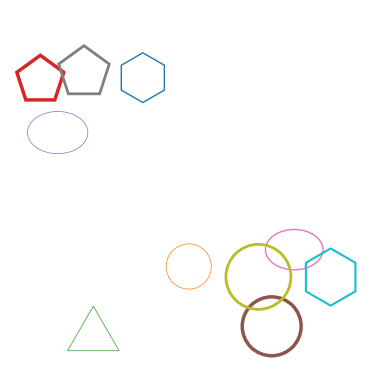[{"shape": "hexagon", "thickness": 1, "radius": 0.32, "center": [0.371, 0.798]}, {"shape": "circle", "thickness": 0.5, "radius": 0.29, "center": [0.49, 0.308]}, {"shape": "triangle", "thickness": 0.5, "radius": 0.39, "center": [0.242, 0.128]}, {"shape": "pentagon", "thickness": 2.5, "radius": 0.32, "center": [0.105, 0.792]}, {"shape": "oval", "thickness": 0.5, "radius": 0.39, "center": [0.15, 0.656]}, {"shape": "circle", "thickness": 2.5, "radius": 0.38, "center": [0.706, 0.152]}, {"shape": "oval", "thickness": 1, "radius": 0.37, "center": [0.764, 0.352]}, {"shape": "pentagon", "thickness": 2, "radius": 0.35, "center": [0.218, 0.812]}, {"shape": "circle", "thickness": 2, "radius": 0.42, "center": [0.671, 0.281]}, {"shape": "hexagon", "thickness": 1.5, "radius": 0.37, "center": [0.859, 0.28]}]